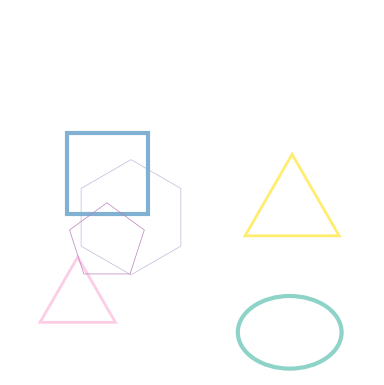[{"shape": "oval", "thickness": 3, "radius": 0.67, "center": [0.752, 0.137]}, {"shape": "hexagon", "thickness": 0.5, "radius": 0.75, "center": [0.34, 0.436]}, {"shape": "square", "thickness": 3, "radius": 0.53, "center": [0.28, 0.55]}, {"shape": "triangle", "thickness": 2, "radius": 0.57, "center": [0.202, 0.219]}, {"shape": "pentagon", "thickness": 0.5, "radius": 0.51, "center": [0.278, 0.371]}, {"shape": "triangle", "thickness": 2, "radius": 0.71, "center": [0.759, 0.458]}]